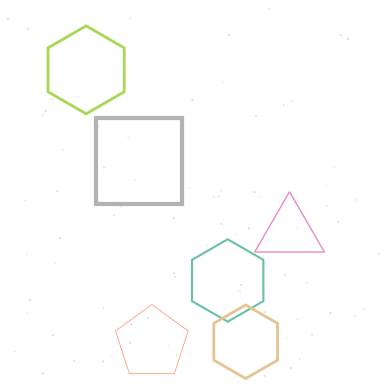[{"shape": "hexagon", "thickness": 1.5, "radius": 0.54, "center": [0.591, 0.271]}, {"shape": "pentagon", "thickness": 0.5, "radius": 0.5, "center": [0.394, 0.11]}, {"shape": "triangle", "thickness": 1, "radius": 0.52, "center": [0.752, 0.398]}, {"shape": "hexagon", "thickness": 2, "radius": 0.57, "center": [0.224, 0.819]}, {"shape": "hexagon", "thickness": 2, "radius": 0.48, "center": [0.638, 0.112]}, {"shape": "square", "thickness": 3, "radius": 0.56, "center": [0.361, 0.583]}]